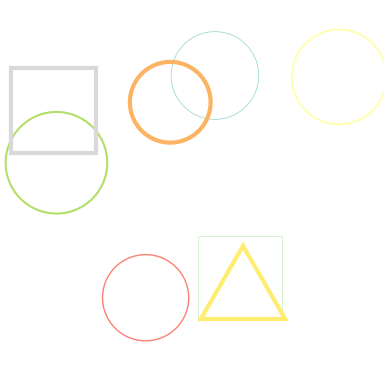[{"shape": "circle", "thickness": 0.5, "radius": 0.57, "center": [0.558, 0.804]}, {"shape": "circle", "thickness": 1.5, "radius": 0.62, "center": [0.881, 0.8]}, {"shape": "circle", "thickness": 1, "radius": 0.56, "center": [0.378, 0.227]}, {"shape": "circle", "thickness": 3, "radius": 0.52, "center": [0.442, 0.734]}, {"shape": "circle", "thickness": 1.5, "radius": 0.66, "center": [0.147, 0.577]}, {"shape": "square", "thickness": 3, "radius": 0.55, "center": [0.139, 0.713]}, {"shape": "square", "thickness": 0.5, "radius": 0.55, "center": [0.623, 0.279]}, {"shape": "triangle", "thickness": 3, "radius": 0.63, "center": [0.631, 0.235]}]